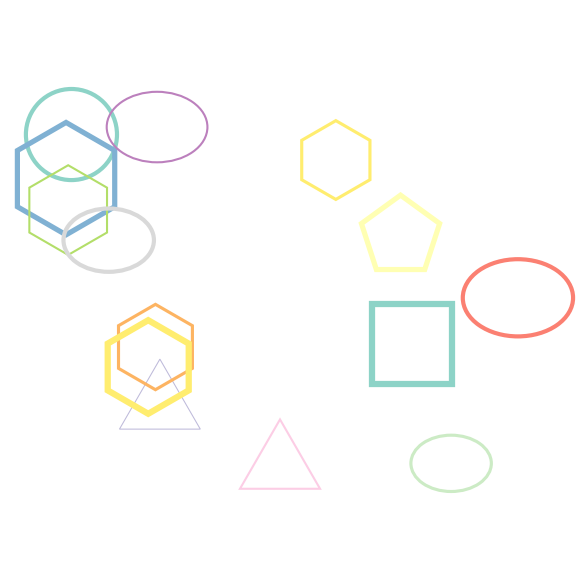[{"shape": "circle", "thickness": 2, "radius": 0.39, "center": [0.124, 0.766]}, {"shape": "square", "thickness": 3, "radius": 0.35, "center": [0.713, 0.404]}, {"shape": "pentagon", "thickness": 2.5, "radius": 0.36, "center": [0.694, 0.59]}, {"shape": "triangle", "thickness": 0.5, "radius": 0.4, "center": [0.277, 0.296]}, {"shape": "oval", "thickness": 2, "radius": 0.48, "center": [0.897, 0.483]}, {"shape": "hexagon", "thickness": 2.5, "radius": 0.49, "center": [0.114, 0.69]}, {"shape": "hexagon", "thickness": 1.5, "radius": 0.37, "center": [0.269, 0.398]}, {"shape": "hexagon", "thickness": 1, "radius": 0.39, "center": [0.118, 0.635]}, {"shape": "triangle", "thickness": 1, "radius": 0.4, "center": [0.485, 0.193]}, {"shape": "oval", "thickness": 2, "radius": 0.39, "center": [0.188, 0.583]}, {"shape": "oval", "thickness": 1, "radius": 0.44, "center": [0.272, 0.779]}, {"shape": "oval", "thickness": 1.5, "radius": 0.35, "center": [0.781, 0.197]}, {"shape": "hexagon", "thickness": 1.5, "radius": 0.34, "center": [0.582, 0.722]}, {"shape": "hexagon", "thickness": 3, "radius": 0.4, "center": [0.257, 0.364]}]